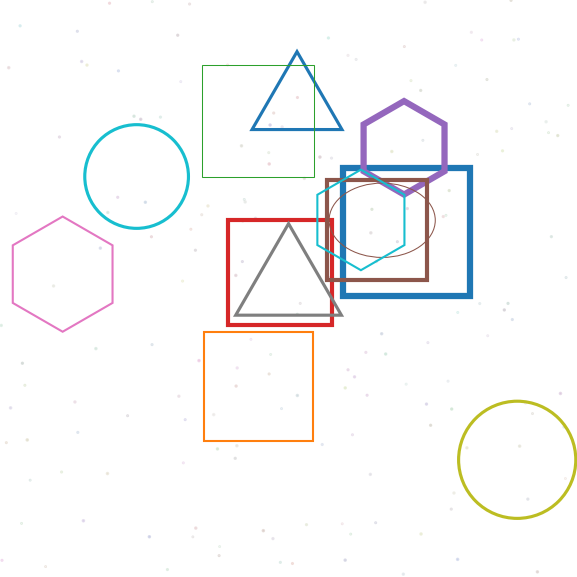[{"shape": "square", "thickness": 3, "radius": 0.55, "center": [0.704, 0.597]}, {"shape": "triangle", "thickness": 1.5, "radius": 0.45, "center": [0.514, 0.82]}, {"shape": "square", "thickness": 1, "radius": 0.47, "center": [0.448, 0.33]}, {"shape": "square", "thickness": 0.5, "radius": 0.49, "center": [0.446, 0.79]}, {"shape": "square", "thickness": 2, "radius": 0.45, "center": [0.485, 0.527]}, {"shape": "hexagon", "thickness": 3, "radius": 0.4, "center": [0.7, 0.743]}, {"shape": "square", "thickness": 2, "radius": 0.43, "center": [0.653, 0.601]}, {"shape": "oval", "thickness": 0.5, "radius": 0.46, "center": [0.662, 0.618]}, {"shape": "hexagon", "thickness": 1, "radius": 0.5, "center": [0.108, 0.524]}, {"shape": "triangle", "thickness": 1.5, "radius": 0.53, "center": [0.5, 0.506]}, {"shape": "circle", "thickness": 1.5, "radius": 0.51, "center": [0.896, 0.203]}, {"shape": "hexagon", "thickness": 1, "radius": 0.44, "center": [0.625, 0.618]}, {"shape": "circle", "thickness": 1.5, "radius": 0.45, "center": [0.237, 0.693]}]